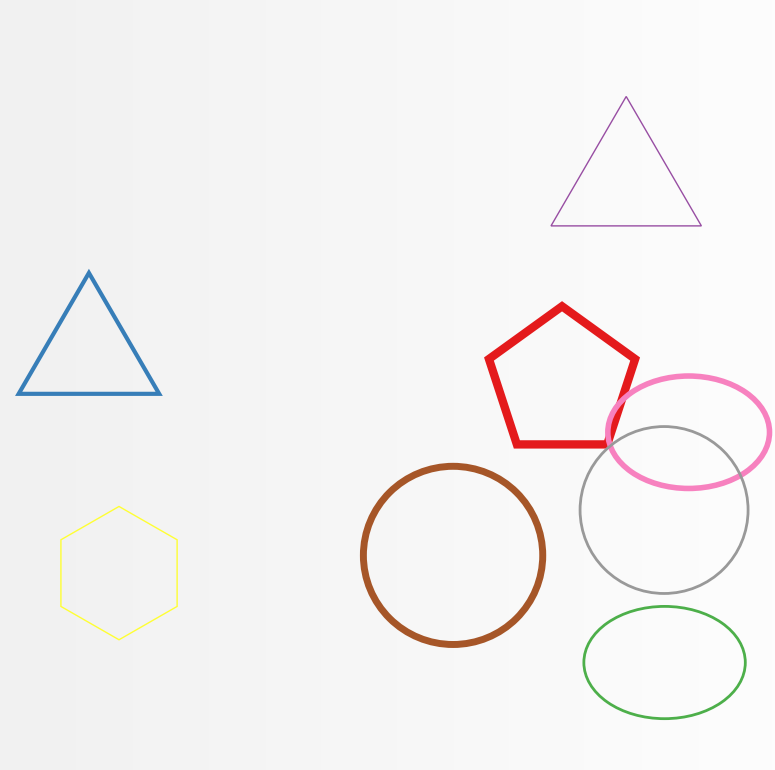[{"shape": "pentagon", "thickness": 3, "radius": 0.5, "center": [0.725, 0.503]}, {"shape": "triangle", "thickness": 1.5, "radius": 0.52, "center": [0.115, 0.541]}, {"shape": "oval", "thickness": 1, "radius": 0.52, "center": [0.858, 0.14]}, {"shape": "triangle", "thickness": 0.5, "radius": 0.56, "center": [0.808, 0.763]}, {"shape": "hexagon", "thickness": 0.5, "radius": 0.43, "center": [0.154, 0.256]}, {"shape": "circle", "thickness": 2.5, "radius": 0.58, "center": [0.585, 0.279]}, {"shape": "oval", "thickness": 2, "radius": 0.52, "center": [0.889, 0.439]}, {"shape": "circle", "thickness": 1, "radius": 0.54, "center": [0.857, 0.338]}]